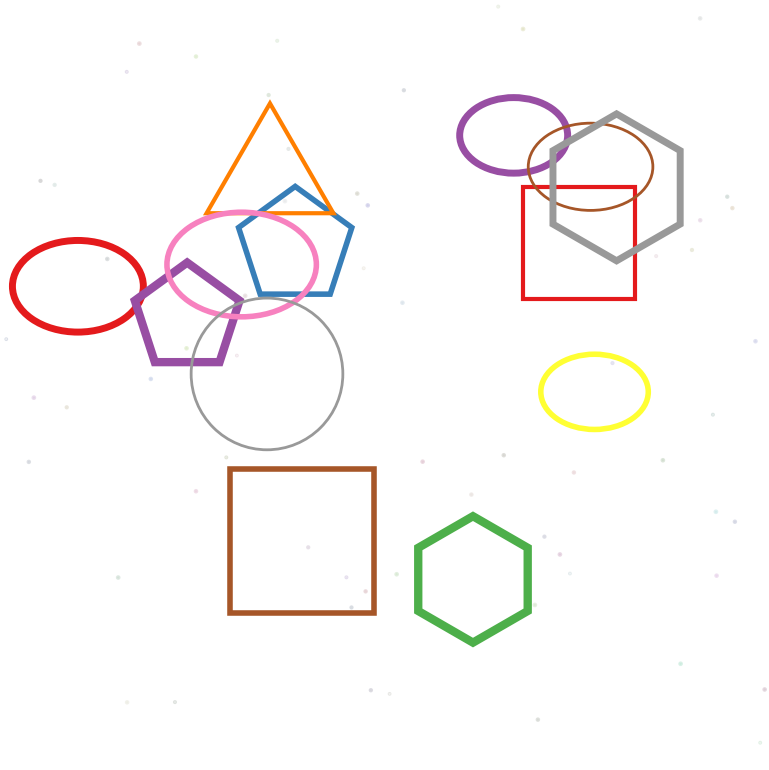[{"shape": "square", "thickness": 1.5, "radius": 0.36, "center": [0.752, 0.685]}, {"shape": "oval", "thickness": 2.5, "radius": 0.43, "center": [0.101, 0.628]}, {"shape": "pentagon", "thickness": 2, "radius": 0.39, "center": [0.383, 0.681]}, {"shape": "hexagon", "thickness": 3, "radius": 0.41, "center": [0.614, 0.248]}, {"shape": "pentagon", "thickness": 3, "radius": 0.36, "center": [0.243, 0.588]}, {"shape": "oval", "thickness": 2.5, "radius": 0.35, "center": [0.667, 0.824]}, {"shape": "triangle", "thickness": 1.5, "radius": 0.48, "center": [0.351, 0.771]}, {"shape": "oval", "thickness": 2, "radius": 0.35, "center": [0.772, 0.491]}, {"shape": "oval", "thickness": 1, "radius": 0.4, "center": [0.767, 0.783]}, {"shape": "square", "thickness": 2, "radius": 0.47, "center": [0.392, 0.297]}, {"shape": "oval", "thickness": 2, "radius": 0.49, "center": [0.314, 0.656]}, {"shape": "circle", "thickness": 1, "radius": 0.49, "center": [0.347, 0.514]}, {"shape": "hexagon", "thickness": 2.5, "radius": 0.48, "center": [0.801, 0.757]}]